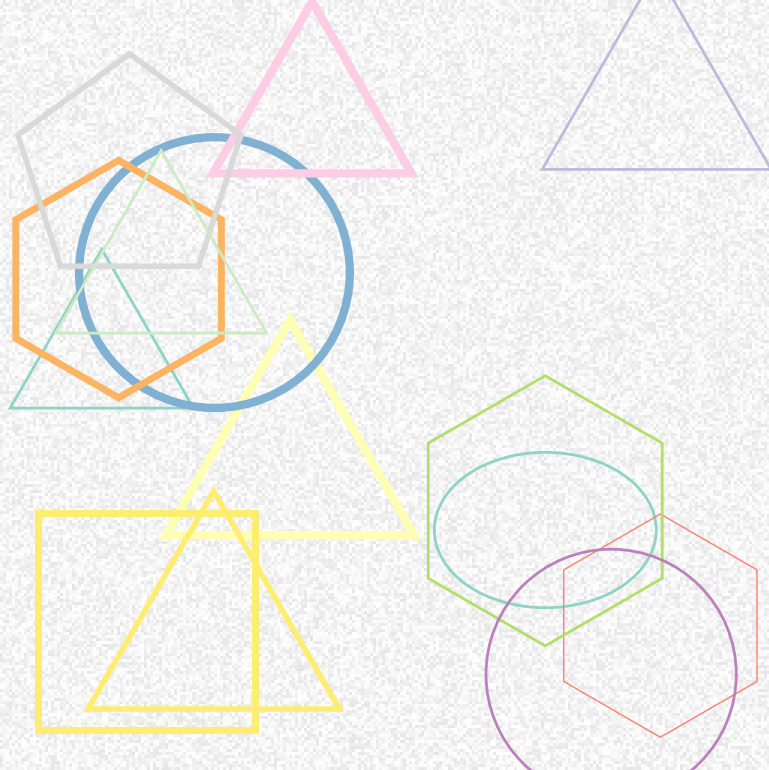[{"shape": "oval", "thickness": 1, "radius": 0.72, "center": [0.708, 0.312]}, {"shape": "triangle", "thickness": 1, "radius": 0.69, "center": [0.132, 0.539]}, {"shape": "triangle", "thickness": 3, "radius": 0.93, "center": [0.377, 0.398]}, {"shape": "triangle", "thickness": 1, "radius": 0.86, "center": [0.853, 0.866]}, {"shape": "hexagon", "thickness": 0.5, "radius": 0.72, "center": [0.858, 0.187]}, {"shape": "circle", "thickness": 3, "radius": 0.88, "center": [0.279, 0.646]}, {"shape": "hexagon", "thickness": 2.5, "radius": 0.77, "center": [0.154, 0.638]}, {"shape": "hexagon", "thickness": 1, "radius": 0.88, "center": [0.708, 0.337]}, {"shape": "triangle", "thickness": 3, "radius": 0.74, "center": [0.405, 0.849]}, {"shape": "pentagon", "thickness": 2, "radius": 0.76, "center": [0.168, 0.778]}, {"shape": "circle", "thickness": 1, "radius": 0.81, "center": [0.794, 0.124]}, {"shape": "triangle", "thickness": 1, "radius": 0.79, "center": [0.209, 0.646]}, {"shape": "triangle", "thickness": 2, "radius": 0.94, "center": [0.278, 0.173]}, {"shape": "square", "thickness": 2.5, "radius": 0.71, "center": [0.19, 0.193]}]